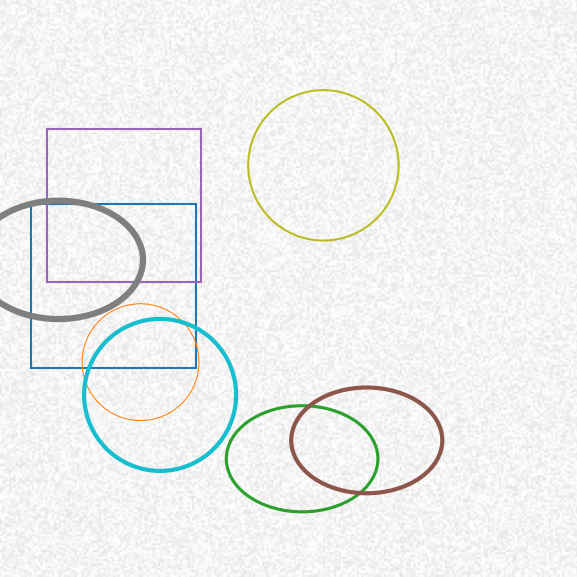[{"shape": "square", "thickness": 1, "radius": 0.71, "center": [0.197, 0.504]}, {"shape": "circle", "thickness": 0.5, "radius": 0.51, "center": [0.243, 0.372]}, {"shape": "oval", "thickness": 1.5, "radius": 0.66, "center": [0.523, 0.205]}, {"shape": "square", "thickness": 1, "radius": 0.66, "center": [0.214, 0.643]}, {"shape": "oval", "thickness": 2, "radius": 0.65, "center": [0.635, 0.237]}, {"shape": "oval", "thickness": 3, "radius": 0.73, "center": [0.101, 0.549]}, {"shape": "circle", "thickness": 1, "radius": 0.65, "center": [0.56, 0.713]}, {"shape": "circle", "thickness": 2, "radius": 0.66, "center": [0.277, 0.315]}]